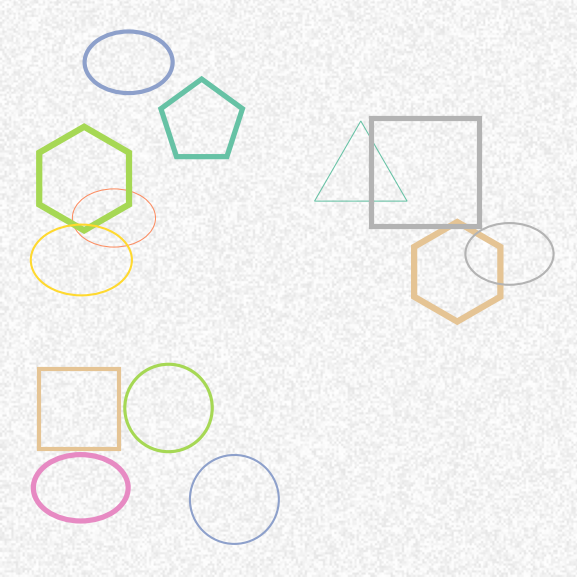[{"shape": "triangle", "thickness": 0.5, "radius": 0.46, "center": [0.625, 0.697]}, {"shape": "pentagon", "thickness": 2.5, "radius": 0.37, "center": [0.349, 0.788]}, {"shape": "oval", "thickness": 0.5, "radius": 0.36, "center": [0.197, 0.622]}, {"shape": "oval", "thickness": 2, "radius": 0.38, "center": [0.223, 0.891]}, {"shape": "circle", "thickness": 1, "radius": 0.38, "center": [0.406, 0.134]}, {"shape": "oval", "thickness": 2.5, "radius": 0.41, "center": [0.14, 0.154]}, {"shape": "circle", "thickness": 1.5, "radius": 0.38, "center": [0.292, 0.293]}, {"shape": "hexagon", "thickness": 3, "radius": 0.45, "center": [0.146, 0.69]}, {"shape": "oval", "thickness": 1, "radius": 0.44, "center": [0.141, 0.549]}, {"shape": "square", "thickness": 2, "radius": 0.35, "center": [0.137, 0.291]}, {"shape": "hexagon", "thickness": 3, "radius": 0.43, "center": [0.792, 0.529]}, {"shape": "square", "thickness": 2.5, "radius": 0.47, "center": [0.736, 0.701]}, {"shape": "oval", "thickness": 1, "radius": 0.38, "center": [0.882, 0.559]}]